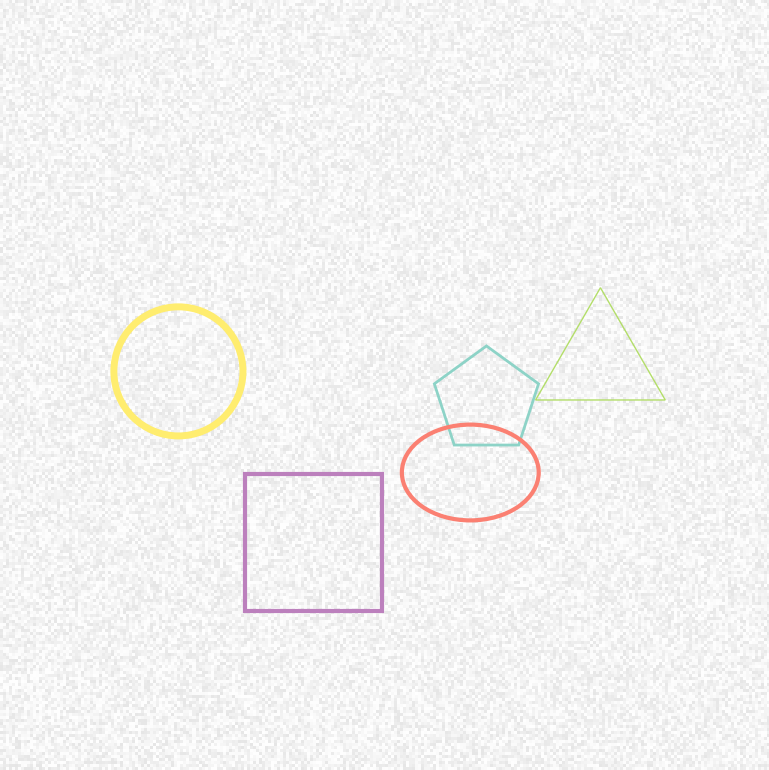[{"shape": "pentagon", "thickness": 1, "radius": 0.36, "center": [0.632, 0.48]}, {"shape": "oval", "thickness": 1.5, "radius": 0.44, "center": [0.611, 0.386]}, {"shape": "triangle", "thickness": 0.5, "radius": 0.49, "center": [0.78, 0.529]}, {"shape": "square", "thickness": 1.5, "radius": 0.44, "center": [0.407, 0.295]}, {"shape": "circle", "thickness": 2.5, "radius": 0.42, "center": [0.232, 0.518]}]